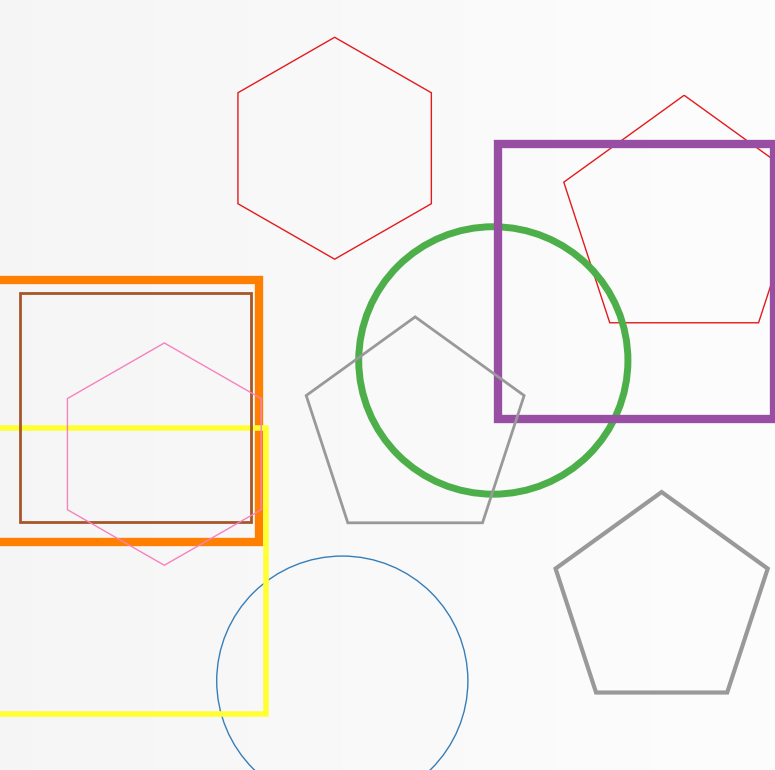[{"shape": "pentagon", "thickness": 0.5, "radius": 0.82, "center": [0.883, 0.713]}, {"shape": "hexagon", "thickness": 0.5, "radius": 0.72, "center": [0.432, 0.807]}, {"shape": "circle", "thickness": 0.5, "radius": 0.81, "center": [0.442, 0.116]}, {"shape": "circle", "thickness": 2.5, "radius": 0.87, "center": [0.637, 0.532]}, {"shape": "square", "thickness": 3, "radius": 0.89, "center": [0.821, 0.635]}, {"shape": "square", "thickness": 3, "radius": 0.85, "center": [0.164, 0.466]}, {"shape": "square", "thickness": 2, "radius": 0.93, "center": [0.157, 0.259]}, {"shape": "square", "thickness": 1, "radius": 0.74, "center": [0.175, 0.47]}, {"shape": "hexagon", "thickness": 0.5, "radius": 0.72, "center": [0.212, 0.41]}, {"shape": "pentagon", "thickness": 1, "radius": 0.74, "center": [0.536, 0.441]}, {"shape": "pentagon", "thickness": 1.5, "radius": 0.72, "center": [0.854, 0.217]}]